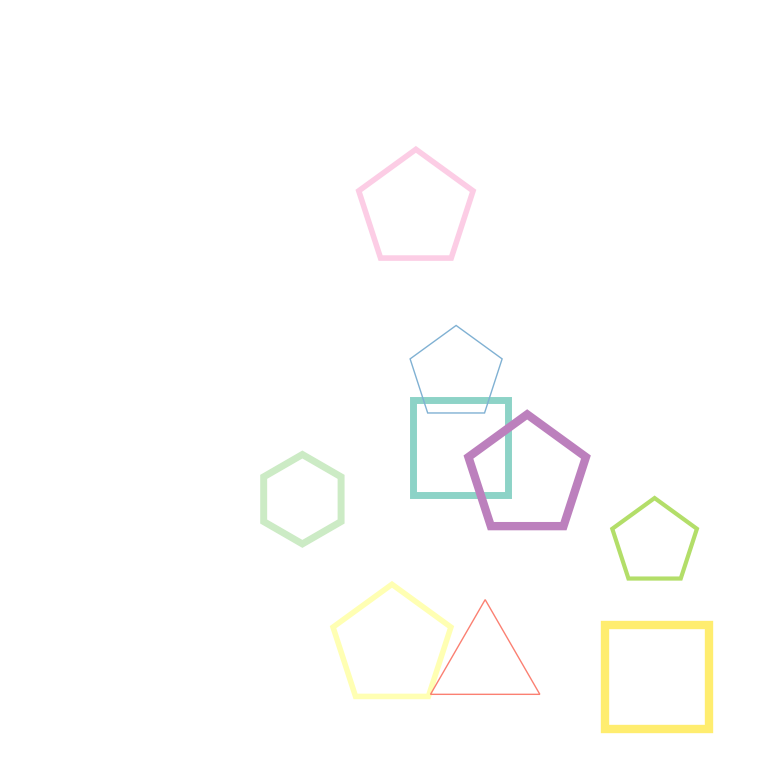[{"shape": "square", "thickness": 2.5, "radius": 0.31, "center": [0.597, 0.419]}, {"shape": "pentagon", "thickness": 2, "radius": 0.4, "center": [0.509, 0.161]}, {"shape": "triangle", "thickness": 0.5, "radius": 0.41, "center": [0.63, 0.139]}, {"shape": "pentagon", "thickness": 0.5, "radius": 0.31, "center": [0.592, 0.514]}, {"shape": "pentagon", "thickness": 1.5, "radius": 0.29, "center": [0.85, 0.295]}, {"shape": "pentagon", "thickness": 2, "radius": 0.39, "center": [0.54, 0.728]}, {"shape": "pentagon", "thickness": 3, "radius": 0.4, "center": [0.685, 0.382]}, {"shape": "hexagon", "thickness": 2.5, "radius": 0.29, "center": [0.393, 0.352]}, {"shape": "square", "thickness": 3, "radius": 0.34, "center": [0.853, 0.121]}]